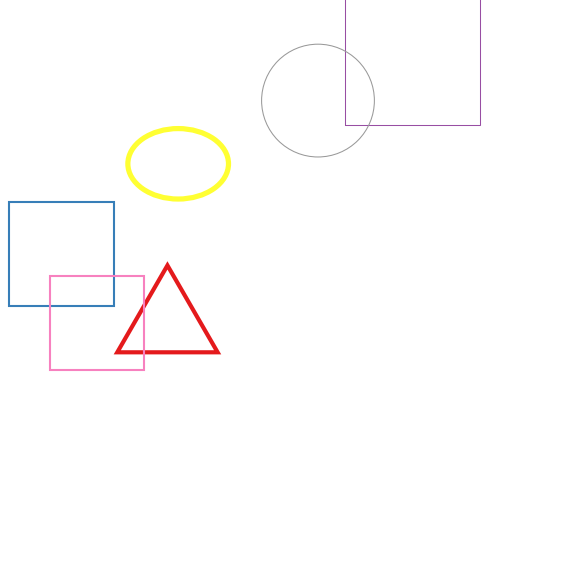[{"shape": "triangle", "thickness": 2, "radius": 0.5, "center": [0.29, 0.439]}, {"shape": "square", "thickness": 1, "radius": 0.45, "center": [0.107, 0.56]}, {"shape": "square", "thickness": 0.5, "radius": 0.58, "center": [0.714, 0.899]}, {"shape": "oval", "thickness": 2.5, "radius": 0.44, "center": [0.309, 0.715]}, {"shape": "square", "thickness": 1, "radius": 0.41, "center": [0.167, 0.44]}, {"shape": "circle", "thickness": 0.5, "radius": 0.49, "center": [0.551, 0.825]}]